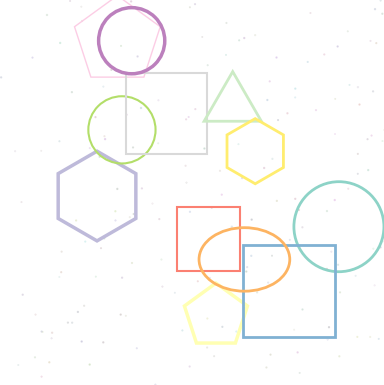[{"shape": "circle", "thickness": 2, "radius": 0.58, "center": [0.88, 0.411]}, {"shape": "pentagon", "thickness": 2.5, "radius": 0.43, "center": [0.561, 0.179]}, {"shape": "hexagon", "thickness": 2.5, "radius": 0.58, "center": [0.252, 0.491]}, {"shape": "square", "thickness": 1.5, "radius": 0.41, "center": [0.542, 0.379]}, {"shape": "square", "thickness": 2, "radius": 0.6, "center": [0.75, 0.245]}, {"shape": "oval", "thickness": 2, "radius": 0.59, "center": [0.635, 0.326]}, {"shape": "circle", "thickness": 1.5, "radius": 0.44, "center": [0.317, 0.663]}, {"shape": "pentagon", "thickness": 1, "radius": 0.59, "center": [0.305, 0.894]}, {"shape": "square", "thickness": 1.5, "radius": 0.53, "center": [0.432, 0.705]}, {"shape": "circle", "thickness": 2.5, "radius": 0.43, "center": [0.342, 0.894]}, {"shape": "triangle", "thickness": 2, "radius": 0.43, "center": [0.604, 0.728]}, {"shape": "hexagon", "thickness": 2, "radius": 0.42, "center": [0.663, 0.607]}]